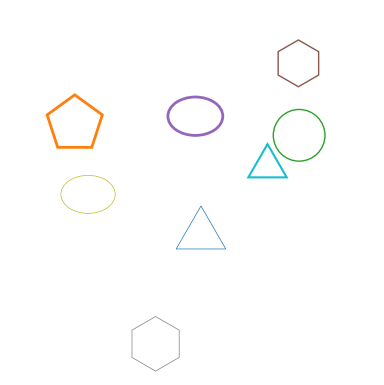[{"shape": "triangle", "thickness": 0.5, "radius": 0.37, "center": [0.522, 0.391]}, {"shape": "pentagon", "thickness": 2, "radius": 0.38, "center": [0.194, 0.678]}, {"shape": "circle", "thickness": 1, "radius": 0.34, "center": [0.777, 0.649]}, {"shape": "oval", "thickness": 2, "radius": 0.36, "center": [0.507, 0.698]}, {"shape": "hexagon", "thickness": 1, "radius": 0.3, "center": [0.775, 0.835]}, {"shape": "hexagon", "thickness": 0.5, "radius": 0.35, "center": [0.404, 0.107]}, {"shape": "oval", "thickness": 0.5, "radius": 0.35, "center": [0.229, 0.495]}, {"shape": "triangle", "thickness": 1.5, "radius": 0.29, "center": [0.695, 0.568]}]